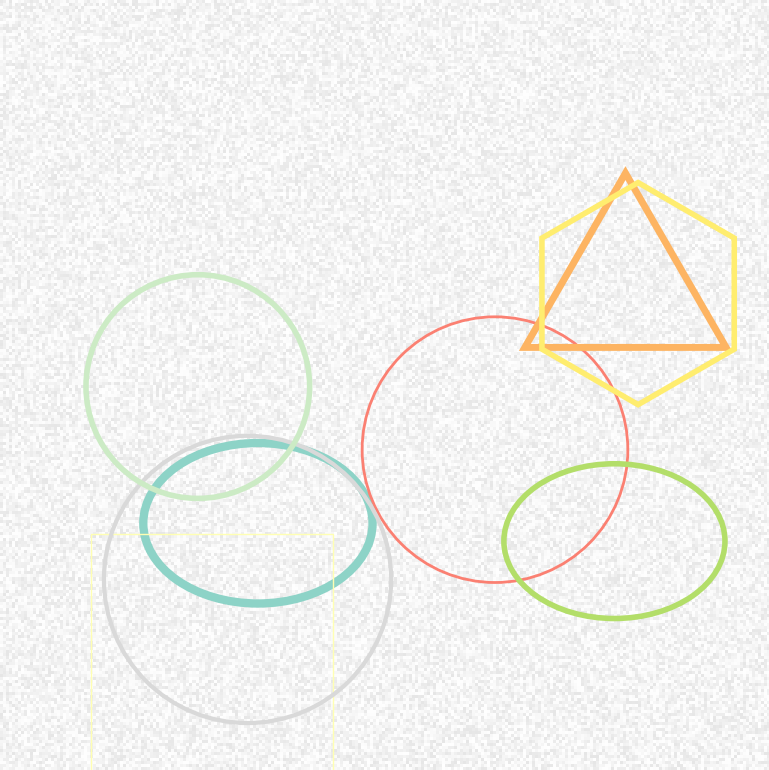[{"shape": "oval", "thickness": 3, "radius": 0.74, "center": [0.335, 0.32]}, {"shape": "square", "thickness": 0.5, "radius": 0.79, "center": [0.275, 0.15]}, {"shape": "circle", "thickness": 1, "radius": 0.86, "center": [0.643, 0.416]}, {"shape": "triangle", "thickness": 2.5, "radius": 0.75, "center": [0.812, 0.624]}, {"shape": "oval", "thickness": 2, "radius": 0.72, "center": [0.798, 0.297]}, {"shape": "circle", "thickness": 1.5, "radius": 0.93, "center": [0.322, 0.247]}, {"shape": "circle", "thickness": 2, "radius": 0.73, "center": [0.257, 0.498]}, {"shape": "hexagon", "thickness": 2, "radius": 0.72, "center": [0.829, 0.619]}]